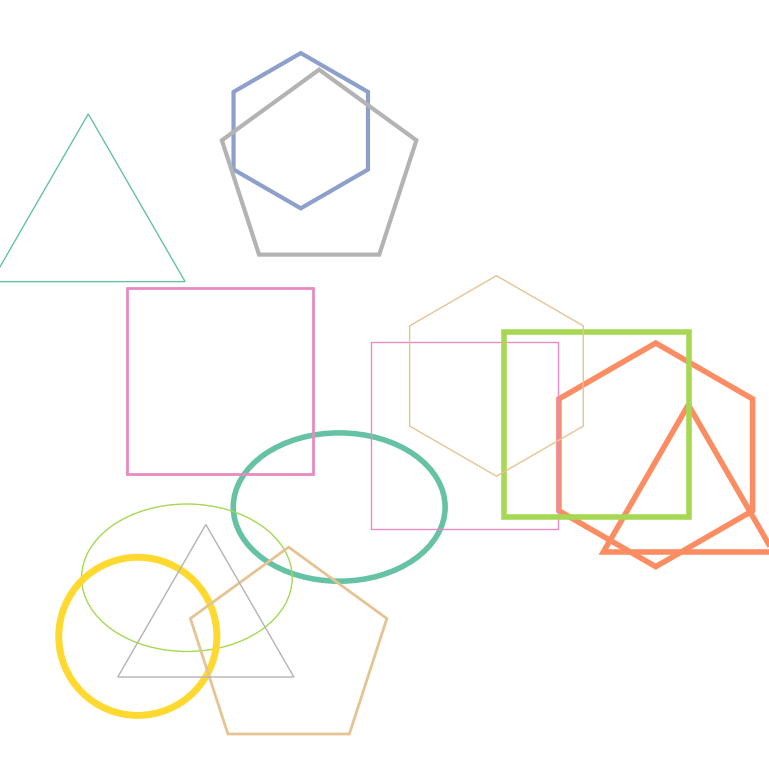[{"shape": "triangle", "thickness": 0.5, "radius": 0.73, "center": [0.115, 0.707]}, {"shape": "oval", "thickness": 2, "radius": 0.69, "center": [0.441, 0.342]}, {"shape": "triangle", "thickness": 2, "radius": 0.64, "center": [0.894, 0.347]}, {"shape": "hexagon", "thickness": 2, "radius": 0.73, "center": [0.852, 0.409]}, {"shape": "hexagon", "thickness": 1.5, "radius": 0.5, "center": [0.391, 0.83]}, {"shape": "square", "thickness": 0.5, "radius": 0.61, "center": [0.603, 0.435]}, {"shape": "square", "thickness": 1, "radius": 0.6, "center": [0.286, 0.505]}, {"shape": "oval", "thickness": 0.5, "radius": 0.68, "center": [0.243, 0.25]}, {"shape": "square", "thickness": 2, "radius": 0.6, "center": [0.775, 0.449]}, {"shape": "circle", "thickness": 2.5, "radius": 0.51, "center": [0.179, 0.174]}, {"shape": "pentagon", "thickness": 1, "radius": 0.67, "center": [0.375, 0.155]}, {"shape": "hexagon", "thickness": 0.5, "radius": 0.65, "center": [0.645, 0.512]}, {"shape": "pentagon", "thickness": 1.5, "radius": 0.66, "center": [0.414, 0.777]}, {"shape": "triangle", "thickness": 0.5, "radius": 0.66, "center": [0.267, 0.187]}]